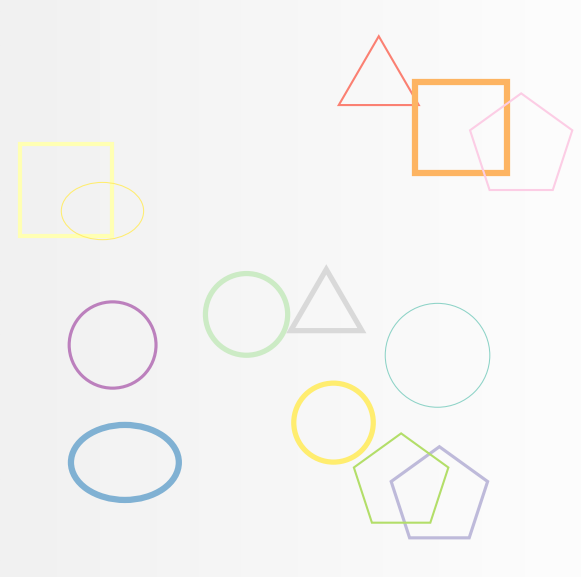[{"shape": "circle", "thickness": 0.5, "radius": 0.45, "center": [0.753, 0.384]}, {"shape": "square", "thickness": 2, "radius": 0.4, "center": [0.114, 0.67]}, {"shape": "pentagon", "thickness": 1.5, "radius": 0.44, "center": [0.756, 0.138]}, {"shape": "triangle", "thickness": 1, "radius": 0.4, "center": [0.652, 0.857]}, {"shape": "oval", "thickness": 3, "radius": 0.46, "center": [0.215, 0.198]}, {"shape": "square", "thickness": 3, "radius": 0.4, "center": [0.793, 0.778]}, {"shape": "pentagon", "thickness": 1, "radius": 0.43, "center": [0.69, 0.163]}, {"shape": "pentagon", "thickness": 1, "radius": 0.46, "center": [0.897, 0.745]}, {"shape": "triangle", "thickness": 2.5, "radius": 0.35, "center": [0.561, 0.462]}, {"shape": "circle", "thickness": 1.5, "radius": 0.37, "center": [0.194, 0.402]}, {"shape": "circle", "thickness": 2.5, "radius": 0.35, "center": [0.424, 0.455]}, {"shape": "oval", "thickness": 0.5, "radius": 0.35, "center": [0.176, 0.634]}, {"shape": "circle", "thickness": 2.5, "radius": 0.34, "center": [0.574, 0.267]}]